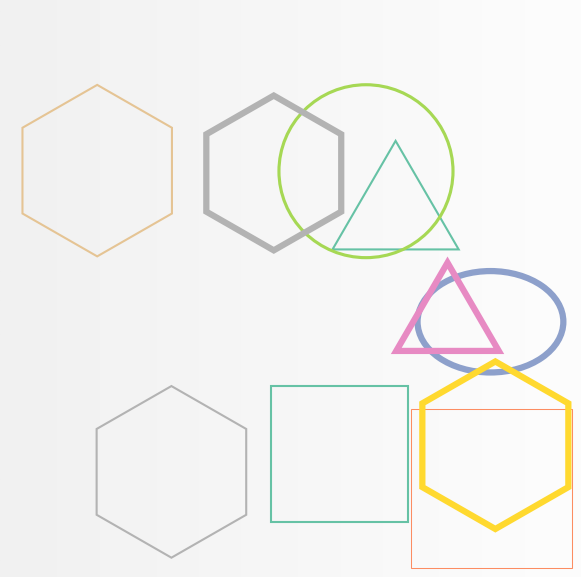[{"shape": "square", "thickness": 1, "radius": 0.59, "center": [0.584, 0.213]}, {"shape": "triangle", "thickness": 1, "radius": 0.63, "center": [0.681, 0.63]}, {"shape": "square", "thickness": 0.5, "radius": 0.69, "center": [0.845, 0.153]}, {"shape": "oval", "thickness": 3, "radius": 0.63, "center": [0.844, 0.442]}, {"shape": "triangle", "thickness": 3, "radius": 0.51, "center": [0.77, 0.442]}, {"shape": "circle", "thickness": 1.5, "radius": 0.75, "center": [0.63, 0.703]}, {"shape": "hexagon", "thickness": 3, "radius": 0.73, "center": [0.852, 0.228]}, {"shape": "hexagon", "thickness": 1, "radius": 0.74, "center": [0.167, 0.704]}, {"shape": "hexagon", "thickness": 1, "radius": 0.74, "center": [0.295, 0.182]}, {"shape": "hexagon", "thickness": 3, "radius": 0.67, "center": [0.471, 0.7]}]